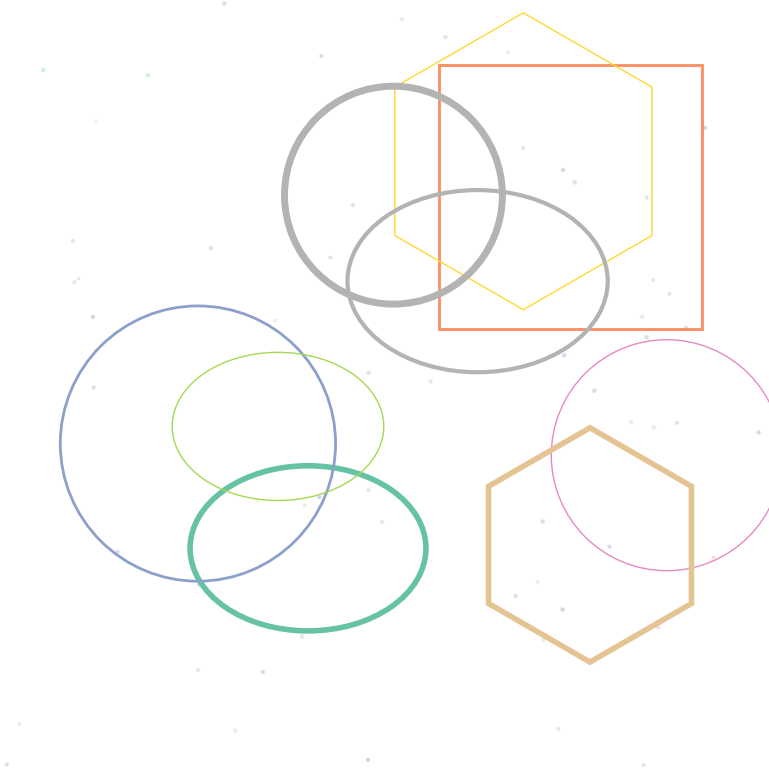[{"shape": "oval", "thickness": 2, "radius": 0.77, "center": [0.4, 0.288]}, {"shape": "square", "thickness": 1, "radius": 0.86, "center": [0.741, 0.744]}, {"shape": "circle", "thickness": 1, "radius": 0.89, "center": [0.257, 0.424]}, {"shape": "circle", "thickness": 0.5, "radius": 0.75, "center": [0.866, 0.409]}, {"shape": "oval", "thickness": 0.5, "radius": 0.69, "center": [0.361, 0.446]}, {"shape": "hexagon", "thickness": 0.5, "radius": 0.96, "center": [0.68, 0.791]}, {"shape": "hexagon", "thickness": 2, "radius": 0.76, "center": [0.766, 0.292]}, {"shape": "circle", "thickness": 2.5, "radius": 0.71, "center": [0.511, 0.747]}, {"shape": "oval", "thickness": 1.5, "radius": 0.84, "center": [0.62, 0.635]}]